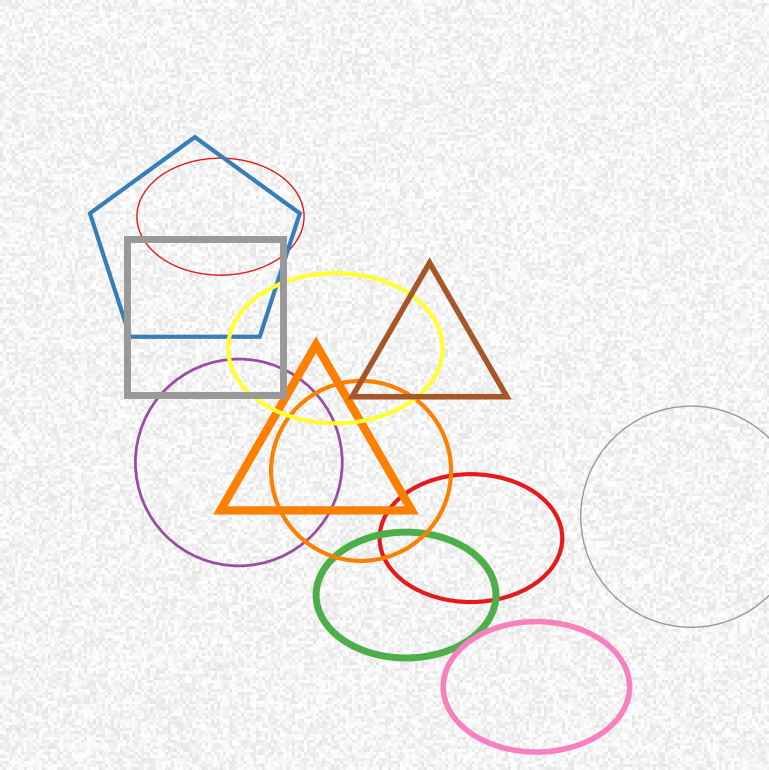[{"shape": "oval", "thickness": 1.5, "radius": 0.59, "center": [0.612, 0.301]}, {"shape": "oval", "thickness": 0.5, "radius": 0.54, "center": [0.286, 0.719]}, {"shape": "pentagon", "thickness": 1.5, "radius": 0.72, "center": [0.253, 0.679]}, {"shape": "oval", "thickness": 2.5, "radius": 0.58, "center": [0.527, 0.227]}, {"shape": "circle", "thickness": 1, "radius": 0.67, "center": [0.31, 0.399]}, {"shape": "circle", "thickness": 1.5, "radius": 0.58, "center": [0.469, 0.388]}, {"shape": "triangle", "thickness": 3, "radius": 0.72, "center": [0.41, 0.409]}, {"shape": "oval", "thickness": 1.5, "radius": 0.7, "center": [0.436, 0.548]}, {"shape": "triangle", "thickness": 2, "radius": 0.58, "center": [0.558, 0.543]}, {"shape": "oval", "thickness": 2, "radius": 0.61, "center": [0.697, 0.108]}, {"shape": "circle", "thickness": 0.5, "radius": 0.72, "center": [0.898, 0.329]}, {"shape": "square", "thickness": 2.5, "radius": 0.51, "center": [0.266, 0.588]}]